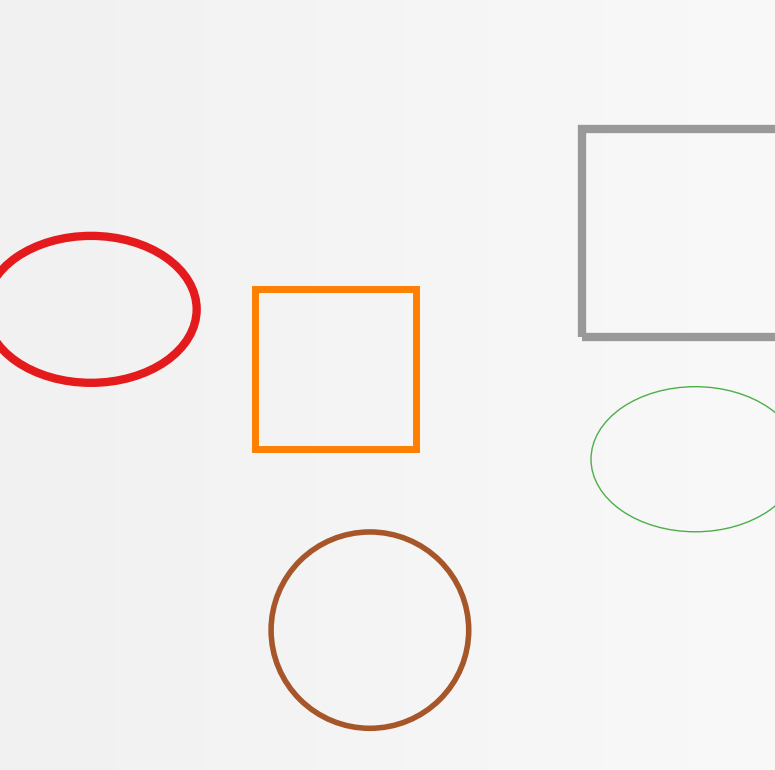[{"shape": "oval", "thickness": 3, "radius": 0.68, "center": [0.117, 0.598]}, {"shape": "oval", "thickness": 0.5, "radius": 0.67, "center": [0.897, 0.404]}, {"shape": "square", "thickness": 2.5, "radius": 0.52, "center": [0.433, 0.521]}, {"shape": "circle", "thickness": 2, "radius": 0.64, "center": [0.477, 0.182]}, {"shape": "square", "thickness": 3, "radius": 0.67, "center": [0.885, 0.697]}]